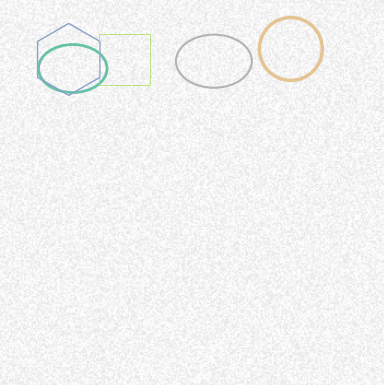[{"shape": "oval", "thickness": 2, "radius": 0.45, "center": [0.189, 0.822]}, {"shape": "hexagon", "thickness": 1, "radius": 0.47, "center": [0.179, 0.846]}, {"shape": "square", "thickness": 0.5, "radius": 0.33, "center": [0.324, 0.845]}, {"shape": "circle", "thickness": 2.5, "radius": 0.41, "center": [0.755, 0.873]}, {"shape": "oval", "thickness": 1.5, "radius": 0.49, "center": [0.556, 0.841]}]